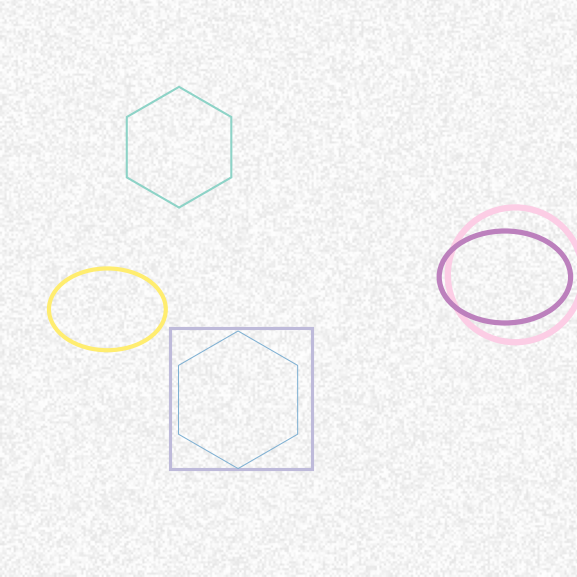[{"shape": "hexagon", "thickness": 1, "radius": 0.52, "center": [0.31, 0.744]}, {"shape": "square", "thickness": 1.5, "radius": 0.61, "center": [0.417, 0.309]}, {"shape": "hexagon", "thickness": 0.5, "radius": 0.6, "center": [0.412, 0.307]}, {"shape": "circle", "thickness": 3, "radius": 0.58, "center": [0.892, 0.523]}, {"shape": "oval", "thickness": 2.5, "radius": 0.57, "center": [0.874, 0.52]}, {"shape": "oval", "thickness": 2, "radius": 0.51, "center": [0.186, 0.463]}]